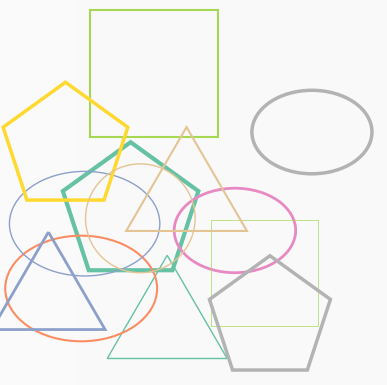[{"shape": "pentagon", "thickness": 3, "radius": 0.92, "center": [0.337, 0.447]}, {"shape": "triangle", "thickness": 1, "radius": 0.89, "center": [0.431, 0.158]}, {"shape": "oval", "thickness": 1.5, "radius": 0.98, "center": [0.21, 0.251]}, {"shape": "triangle", "thickness": 2, "radius": 0.84, "center": [0.125, 0.228]}, {"shape": "oval", "thickness": 1, "radius": 0.97, "center": [0.218, 0.419]}, {"shape": "oval", "thickness": 2, "radius": 0.78, "center": [0.606, 0.401]}, {"shape": "square", "thickness": 0.5, "radius": 0.69, "center": [0.682, 0.292]}, {"shape": "square", "thickness": 1.5, "radius": 0.83, "center": [0.397, 0.809]}, {"shape": "pentagon", "thickness": 2.5, "radius": 0.85, "center": [0.169, 0.617]}, {"shape": "circle", "thickness": 1, "radius": 0.71, "center": [0.362, 0.433]}, {"shape": "triangle", "thickness": 1.5, "radius": 0.9, "center": [0.481, 0.49]}, {"shape": "oval", "thickness": 2.5, "radius": 0.77, "center": [0.805, 0.657]}, {"shape": "pentagon", "thickness": 2.5, "radius": 0.82, "center": [0.697, 0.172]}]